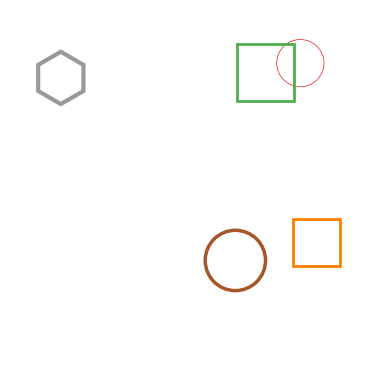[{"shape": "circle", "thickness": 0.5, "radius": 0.31, "center": [0.78, 0.836]}, {"shape": "square", "thickness": 2, "radius": 0.37, "center": [0.689, 0.811]}, {"shape": "square", "thickness": 2, "radius": 0.3, "center": [0.822, 0.37]}, {"shape": "circle", "thickness": 2.5, "radius": 0.39, "center": [0.611, 0.324]}, {"shape": "hexagon", "thickness": 3, "radius": 0.34, "center": [0.158, 0.798]}]